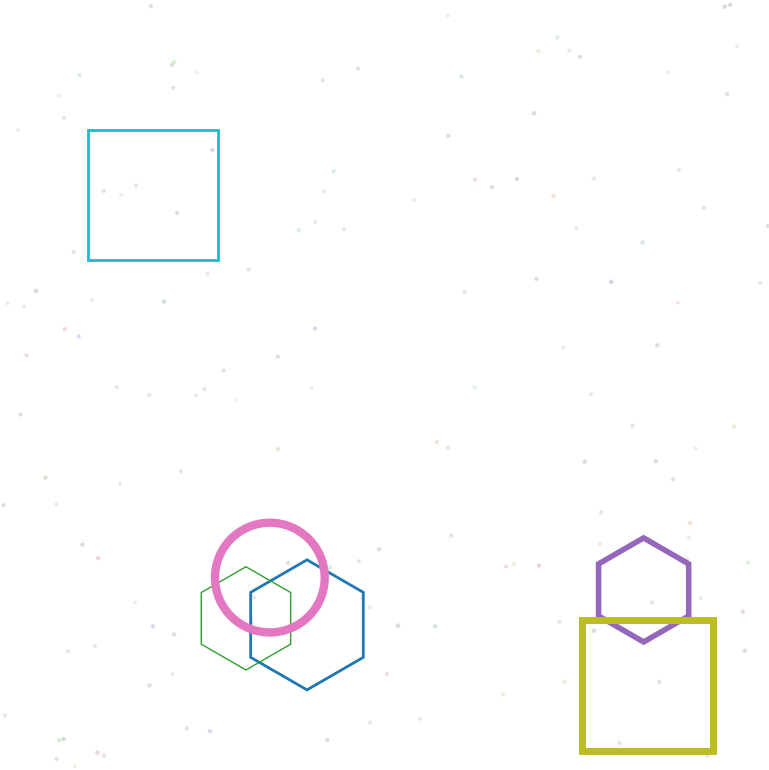[{"shape": "hexagon", "thickness": 1, "radius": 0.42, "center": [0.399, 0.188]}, {"shape": "hexagon", "thickness": 0.5, "radius": 0.34, "center": [0.319, 0.197]}, {"shape": "hexagon", "thickness": 2, "radius": 0.34, "center": [0.836, 0.234]}, {"shape": "circle", "thickness": 3, "radius": 0.36, "center": [0.35, 0.25]}, {"shape": "square", "thickness": 2.5, "radius": 0.43, "center": [0.841, 0.11]}, {"shape": "square", "thickness": 1, "radius": 0.42, "center": [0.199, 0.747]}]